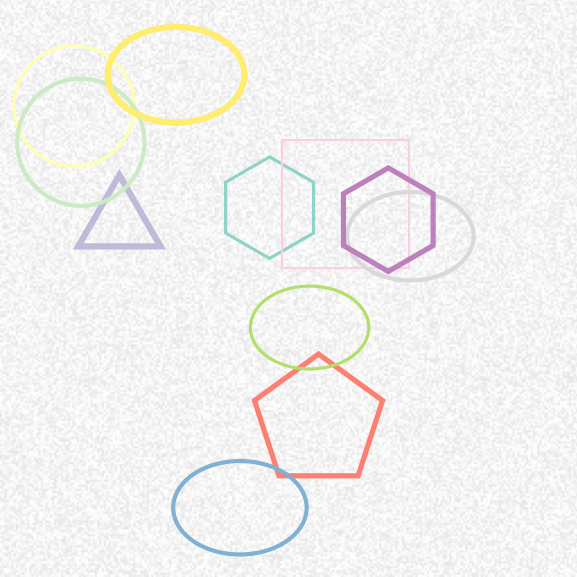[{"shape": "hexagon", "thickness": 1.5, "radius": 0.44, "center": [0.467, 0.64]}, {"shape": "circle", "thickness": 1.5, "radius": 0.52, "center": [0.128, 0.815]}, {"shape": "triangle", "thickness": 3, "radius": 0.41, "center": [0.207, 0.614]}, {"shape": "pentagon", "thickness": 2.5, "radius": 0.58, "center": [0.552, 0.27]}, {"shape": "oval", "thickness": 2, "radius": 0.58, "center": [0.415, 0.12]}, {"shape": "oval", "thickness": 1.5, "radius": 0.51, "center": [0.536, 0.432]}, {"shape": "square", "thickness": 1, "radius": 0.55, "center": [0.598, 0.646]}, {"shape": "oval", "thickness": 2, "radius": 0.55, "center": [0.711, 0.59]}, {"shape": "hexagon", "thickness": 2.5, "radius": 0.45, "center": [0.672, 0.619]}, {"shape": "circle", "thickness": 2, "radius": 0.55, "center": [0.14, 0.753]}, {"shape": "oval", "thickness": 3, "radius": 0.59, "center": [0.305, 0.87]}]